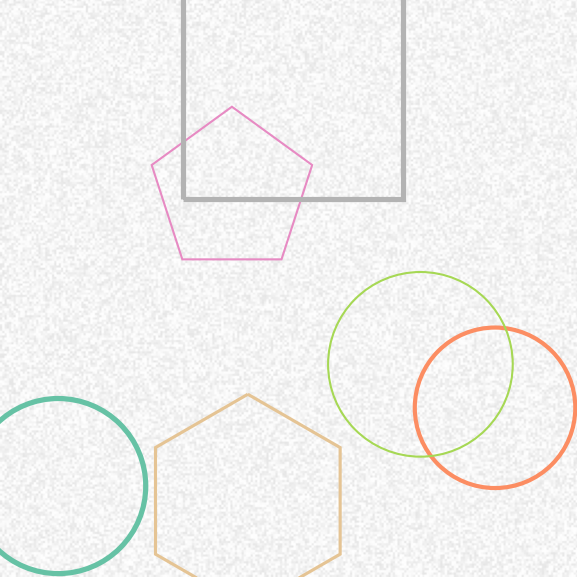[{"shape": "circle", "thickness": 2.5, "radius": 0.76, "center": [0.101, 0.157]}, {"shape": "circle", "thickness": 2, "radius": 0.69, "center": [0.857, 0.293]}, {"shape": "pentagon", "thickness": 1, "radius": 0.73, "center": [0.402, 0.668]}, {"shape": "circle", "thickness": 1, "radius": 0.8, "center": [0.728, 0.368]}, {"shape": "hexagon", "thickness": 1.5, "radius": 0.92, "center": [0.429, 0.132]}, {"shape": "square", "thickness": 2.5, "radius": 0.95, "center": [0.508, 0.845]}]